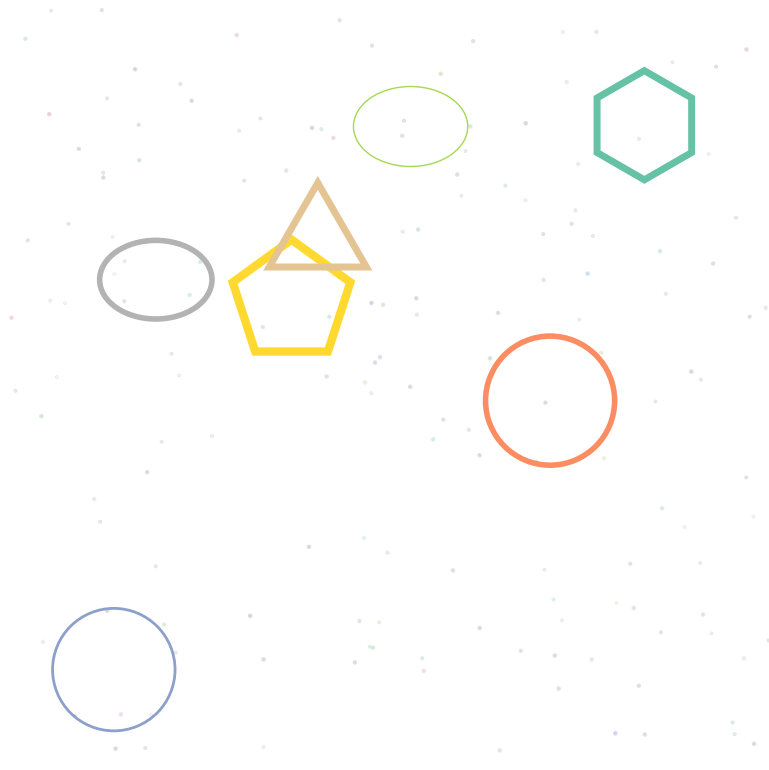[{"shape": "hexagon", "thickness": 2.5, "radius": 0.35, "center": [0.837, 0.837]}, {"shape": "circle", "thickness": 2, "radius": 0.42, "center": [0.714, 0.48]}, {"shape": "circle", "thickness": 1, "radius": 0.4, "center": [0.148, 0.13]}, {"shape": "oval", "thickness": 0.5, "radius": 0.37, "center": [0.533, 0.836]}, {"shape": "pentagon", "thickness": 3, "radius": 0.4, "center": [0.379, 0.608]}, {"shape": "triangle", "thickness": 2.5, "radius": 0.36, "center": [0.413, 0.69]}, {"shape": "oval", "thickness": 2, "radius": 0.36, "center": [0.202, 0.637]}]